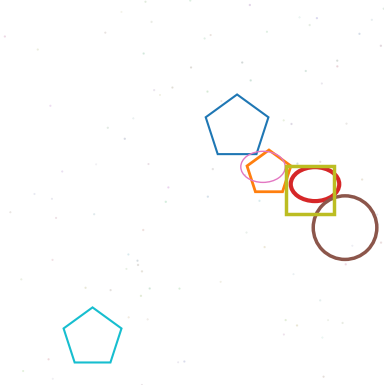[{"shape": "pentagon", "thickness": 1.5, "radius": 0.43, "center": [0.616, 0.669]}, {"shape": "pentagon", "thickness": 2, "radius": 0.3, "center": [0.699, 0.55]}, {"shape": "oval", "thickness": 3, "radius": 0.31, "center": [0.818, 0.522]}, {"shape": "circle", "thickness": 2.5, "radius": 0.41, "center": [0.896, 0.409]}, {"shape": "oval", "thickness": 1, "radius": 0.29, "center": [0.683, 0.567]}, {"shape": "square", "thickness": 2.5, "radius": 0.31, "center": [0.806, 0.507]}, {"shape": "pentagon", "thickness": 1.5, "radius": 0.4, "center": [0.24, 0.122]}]